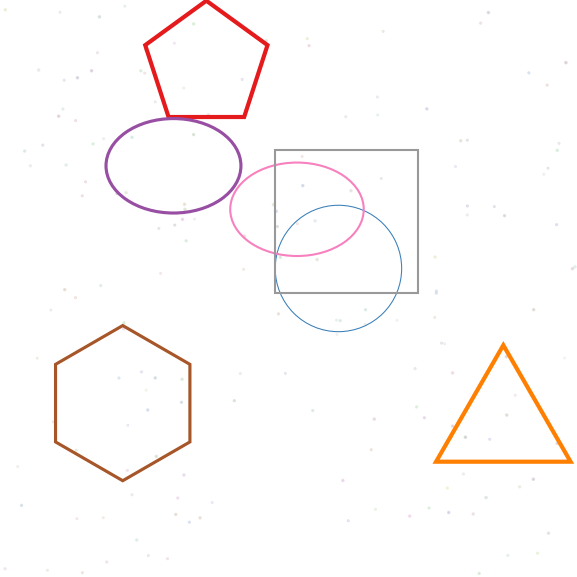[{"shape": "pentagon", "thickness": 2, "radius": 0.56, "center": [0.357, 0.887]}, {"shape": "circle", "thickness": 0.5, "radius": 0.55, "center": [0.586, 0.534]}, {"shape": "oval", "thickness": 1.5, "radius": 0.58, "center": [0.3, 0.712]}, {"shape": "triangle", "thickness": 2, "radius": 0.67, "center": [0.872, 0.267]}, {"shape": "hexagon", "thickness": 1.5, "radius": 0.67, "center": [0.213, 0.301]}, {"shape": "oval", "thickness": 1, "radius": 0.58, "center": [0.514, 0.637]}, {"shape": "square", "thickness": 1, "radius": 0.62, "center": [0.6, 0.615]}]